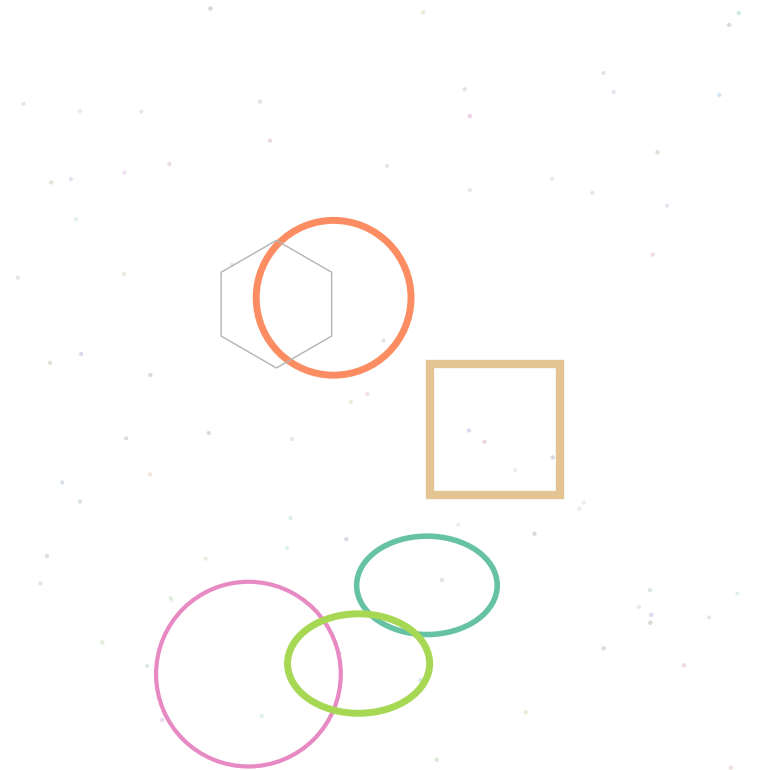[{"shape": "oval", "thickness": 2, "radius": 0.46, "center": [0.554, 0.24]}, {"shape": "circle", "thickness": 2.5, "radius": 0.5, "center": [0.433, 0.613]}, {"shape": "circle", "thickness": 1.5, "radius": 0.6, "center": [0.323, 0.125]}, {"shape": "oval", "thickness": 2.5, "radius": 0.46, "center": [0.466, 0.138]}, {"shape": "square", "thickness": 3, "radius": 0.42, "center": [0.643, 0.442]}, {"shape": "hexagon", "thickness": 0.5, "radius": 0.41, "center": [0.359, 0.605]}]